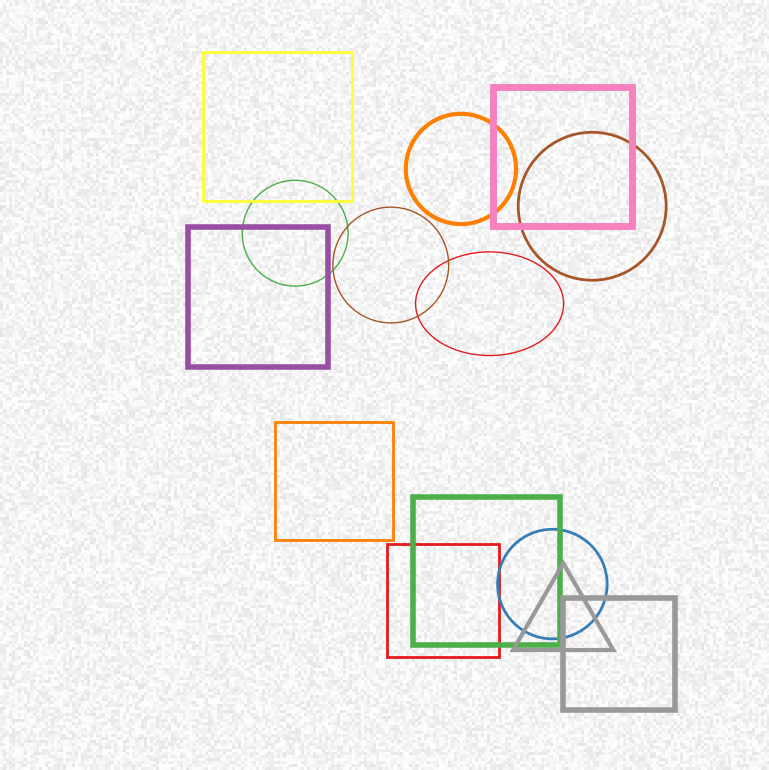[{"shape": "oval", "thickness": 0.5, "radius": 0.48, "center": [0.636, 0.606]}, {"shape": "square", "thickness": 1, "radius": 0.36, "center": [0.576, 0.22]}, {"shape": "circle", "thickness": 1, "radius": 0.36, "center": [0.717, 0.241]}, {"shape": "square", "thickness": 2, "radius": 0.48, "center": [0.631, 0.259]}, {"shape": "circle", "thickness": 0.5, "radius": 0.34, "center": [0.383, 0.697]}, {"shape": "square", "thickness": 2, "radius": 0.46, "center": [0.335, 0.614]}, {"shape": "square", "thickness": 1, "radius": 0.38, "center": [0.434, 0.375]}, {"shape": "circle", "thickness": 1.5, "radius": 0.36, "center": [0.599, 0.781]}, {"shape": "square", "thickness": 1, "radius": 0.49, "center": [0.36, 0.836]}, {"shape": "circle", "thickness": 0.5, "radius": 0.38, "center": [0.508, 0.656]}, {"shape": "circle", "thickness": 1, "radius": 0.48, "center": [0.769, 0.732]}, {"shape": "square", "thickness": 2.5, "radius": 0.45, "center": [0.731, 0.797]}, {"shape": "triangle", "thickness": 1.5, "radius": 0.38, "center": [0.731, 0.193]}, {"shape": "square", "thickness": 2, "radius": 0.36, "center": [0.804, 0.151]}]